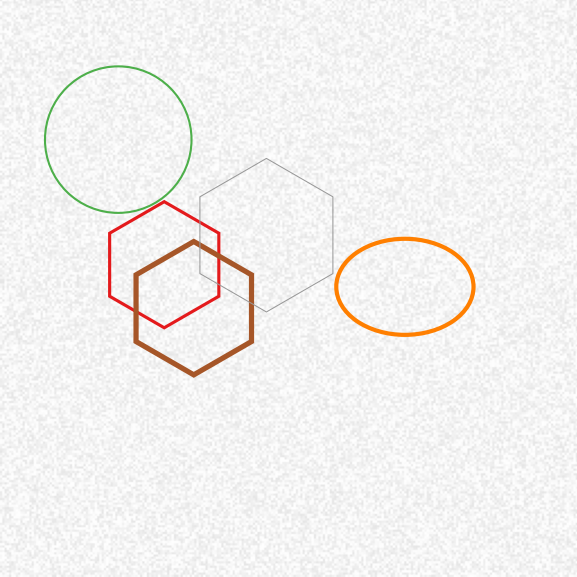[{"shape": "hexagon", "thickness": 1.5, "radius": 0.55, "center": [0.284, 0.541]}, {"shape": "circle", "thickness": 1, "radius": 0.63, "center": [0.205, 0.757]}, {"shape": "oval", "thickness": 2, "radius": 0.59, "center": [0.701, 0.502]}, {"shape": "hexagon", "thickness": 2.5, "radius": 0.58, "center": [0.336, 0.465]}, {"shape": "hexagon", "thickness": 0.5, "radius": 0.66, "center": [0.461, 0.592]}]